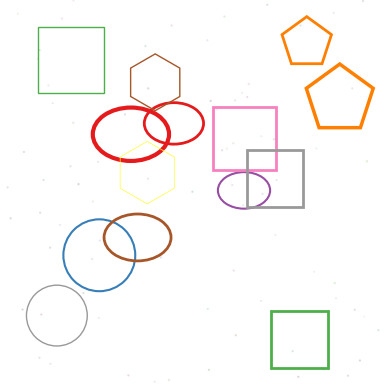[{"shape": "oval", "thickness": 3, "radius": 0.5, "center": [0.34, 0.651]}, {"shape": "oval", "thickness": 2, "radius": 0.38, "center": [0.452, 0.679]}, {"shape": "circle", "thickness": 1.5, "radius": 0.47, "center": [0.258, 0.337]}, {"shape": "square", "thickness": 1, "radius": 0.43, "center": [0.184, 0.843]}, {"shape": "square", "thickness": 2, "radius": 0.37, "center": [0.778, 0.118]}, {"shape": "oval", "thickness": 1.5, "radius": 0.34, "center": [0.634, 0.505]}, {"shape": "pentagon", "thickness": 2.5, "radius": 0.46, "center": [0.882, 0.742]}, {"shape": "pentagon", "thickness": 2, "radius": 0.34, "center": [0.797, 0.889]}, {"shape": "hexagon", "thickness": 0.5, "radius": 0.41, "center": [0.382, 0.552]}, {"shape": "hexagon", "thickness": 1, "radius": 0.37, "center": [0.403, 0.786]}, {"shape": "oval", "thickness": 2, "radius": 0.43, "center": [0.357, 0.383]}, {"shape": "square", "thickness": 2, "radius": 0.41, "center": [0.636, 0.64]}, {"shape": "square", "thickness": 2, "radius": 0.37, "center": [0.715, 0.537]}, {"shape": "circle", "thickness": 1, "radius": 0.39, "center": [0.148, 0.18]}]